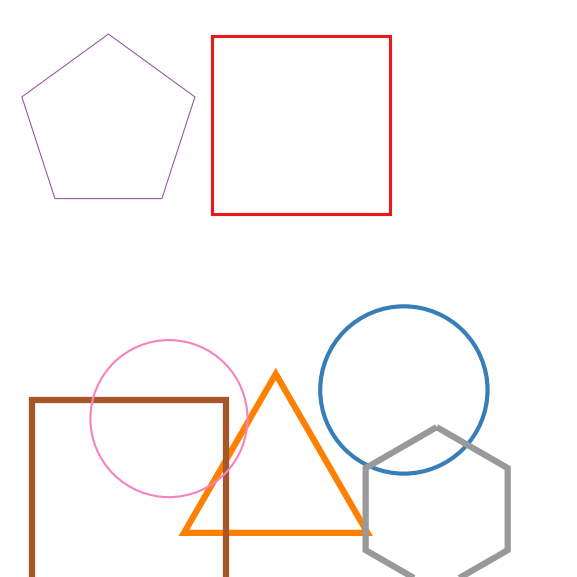[{"shape": "square", "thickness": 1.5, "radius": 0.77, "center": [0.522, 0.782]}, {"shape": "circle", "thickness": 2, "radius": 0.72, "center": [0.699, 0.324]}, {"shape": "pentagon", "thickness": 0.5, "radius": 0.79, "center": [0.188, 0.783]}, {"shape": "triangle", "thickness": 3, "radius": 0.92, "center": [0.477, 0.168]}, {"shape": "square", "thickness": 3, "radius": 0.84, "center": [0.224, 0.138]}, {"shape": "circle", "thickness": 1, "radius": 0.68, "center": [0.293, 0.274]}, {"shape": "hexagon", "thickness": 3, "radius": 0.71, "center": [0.756, 0.118]}]